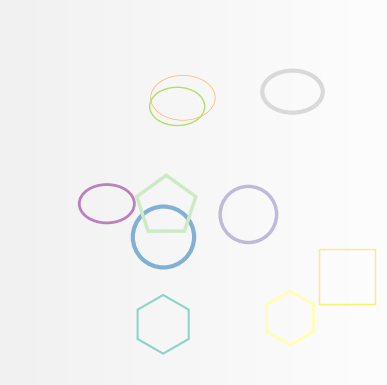[{"shape": "hexagon", "thickness": 1.5, "radius": 0.38, "center": [0.421, 0.158]}, {"shape": "hexagon", "thickness": 2, "radius": 0.35, "center": [0.748, 0.174]}, {"shape": "circle", "thickness": 2.5, "radius": 0.36, "center": [0.641, 0.443]}, {"shape": "circle", "thickness": 3, "radius": 0.4, "center": [0.422, 0.384]}, {"shape": "oval", "thickness": 0.5, "radius": 0.42, "center": [0.472, 0.746]}, {"shape": "oval", "thickness": 1, "radius": 0.36, "center": [0.457, 0.724]}, {"shape": "oval", "thickness": 3, "radius": 0.39, "center": [0.755, 0.762]}, {"shape": "oval", "thickness": 2, "radius": 0.36, "center": [0.276, 0.471]}, {"shape": "pentagon", "thickness": 2.5, "radius": 0.4, "center": [0.429, 0.465]}, {"shape": "square", "thickness": 1, "radius": 0.36, "center": [0.896, 0.281]}]